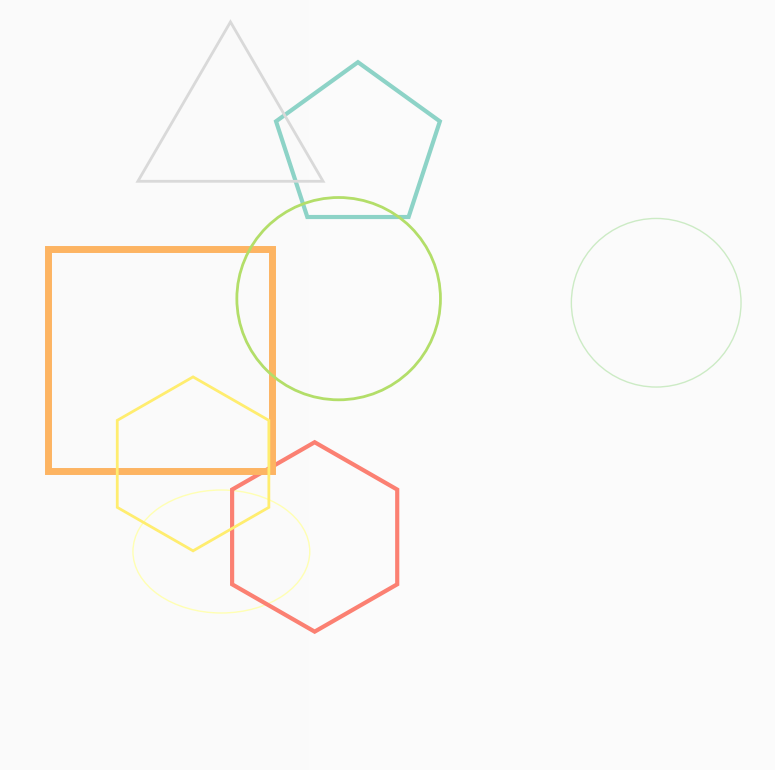[{"shape": "pentagon", "thickness": 1.5, "radius": 0.56, "center": [0.462, 0.808]}, {"shape": "oval", "thickness": 0.5, "radius": 0.57, "center": [0.286, 0.284]}, {"shape": "hexagon", "thickness": 1.5, "radius": 0.61, "center": [0.406, 0.303]}, {"shape": "square", "thickness": 2.5, "radius": 0.72, "center": [0.206, 0.533]}, {"shape": "circle", "thickness": 1, "radius": 0.66, "center": [0.437, 0.612]}, {"shape": "triangle", "thickness": 1, "radius": 0.69, "center": [0.297, 0.834]}, {"shape": "circle", "thickness": 0.5, "radius": 0.55, "center": [0.847, 0.607]}, {"shape": "hexagon", "thickness": 1, "radius": 0.56, "center": [0.249, 0.398]}]